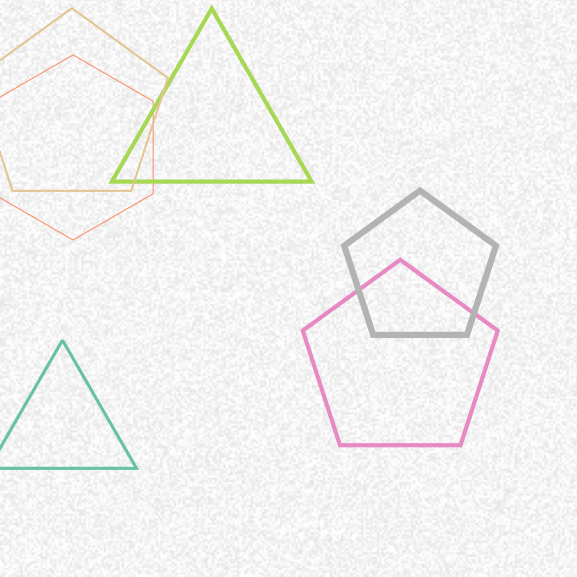[{"shape": "triangle", "thickness": 1.5, "radius": 0.74, "center": [0.108, 0.262]}, {"shape": "hexagon", "thickness": 0.5, "radius": 0.8, "center": [0.126, 0.744]}, {"shape": "pentagon", "thickness": 2, "radius": 0.89, "center": [0.693, 0.372]}, {"shape": "triangle", "thickness": 2, "radius": 1.0, "center": [0.367, 0.785]}, {"shape": "pentagon", "thickness": 1, "radius": 0.87, "center": [0.124, 0.81]}, {"shape": "pentagon", "thickness": 3, "radius": 0.69, "center": [0.727, 0.531]}]